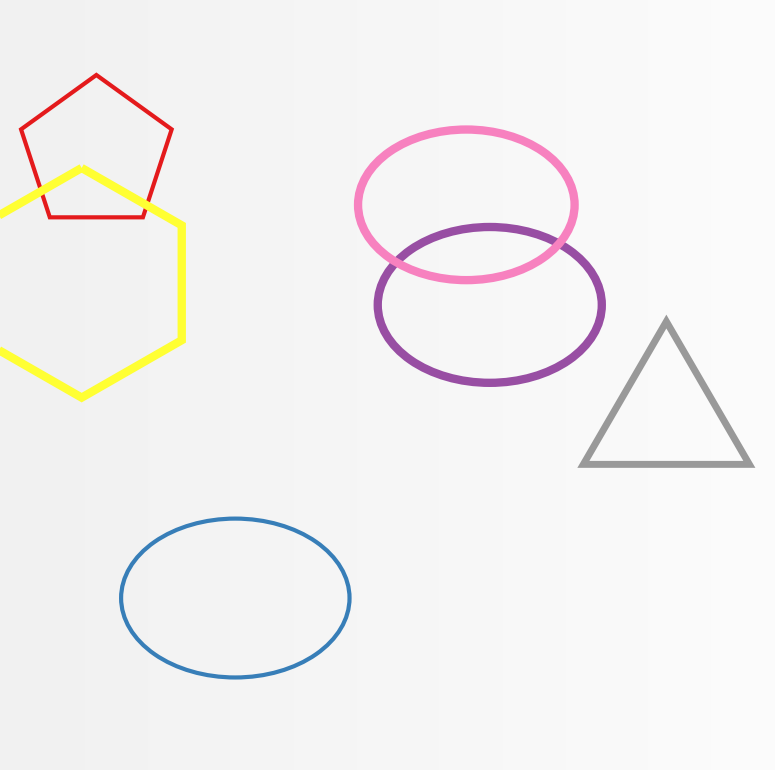[{"shape": "pentagon", "thickness": 1.5, "radius": 0.51, "center": [0.124, 0.8]}, {"shape": "oval", "thickness": 1.5, "radius": 0.74, "center": [0.304, 0.223]}, {"shape": "oval", "thickness": 3, "radius": 0.72, "center": [0.632, 0.604]}, {"shape": "hexagon", "thickness": 3, "radius": 0.75, "center": [0.105, 0.633]}, {"shape": "oval", "thickness": 3, "radius": 0.7, "center": [0.602, 0.734]}, {"shape": "triangle", "thickness": 2.5, "radius": 0.62, "center": [0.86, 0.459]}]